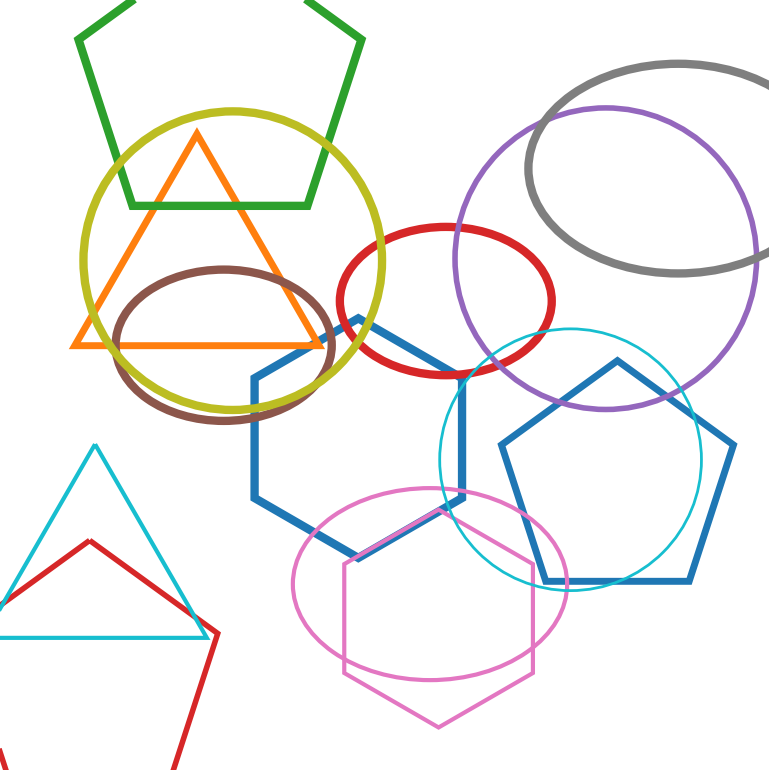[{"shape": "pentagon", "thickness": 2.5, "radius": 0.79, "center": [0.802, 0.373]}, {"shape": "hexagon", "thickness": 3, "radius": 0.78, "center": [0.465, 0.431]}, {"shape": "triangle", "thickness": 2.5, "radius": 0.92, "center": [0.256, 0.643]}, {"shape": "pentagon", "thickness": 3, "radius": 0.97, "center": [0.286, 0.889]}, {"shape": "oval", "thickness": 3, "radius": 0.69, "center": [0.579, 0.609]}, {"shape": "pentagon", "thickness": 2, "radius": 0.87, "center": [0.116, 0.123]}, {"shape": "circle", "thickness": 2, "radius": 0.98, "center": [0.787, 0.664]}, {"shape": "oval", "thickness": 3, "radius": 0.7, "center": [0.29, 0.552]}, {"shape": "oval", "thickness": 1.5, "radius": 0.89, "center": [0.558, 0.241]}, {"shape": "hexagon", "thickness": 1.5, "radius": 0.71, "center": [0.57, 0.197]}, {"shape": "oval", "thickness": 3, "radius": 0.97, "center": [0.881, 0.781]}, {"shape": "circle", "thickness": 3, "radius": 0.97, "center": [0.302, 0.661]}, {"shape": "circle", "thickness": 1, "radius": 0.85, "center": [0.741, 0.403]}, {"shape": "triangle", "thickness": 1.5, "radius": 0.84, "center": [0.123, 0.255]}]